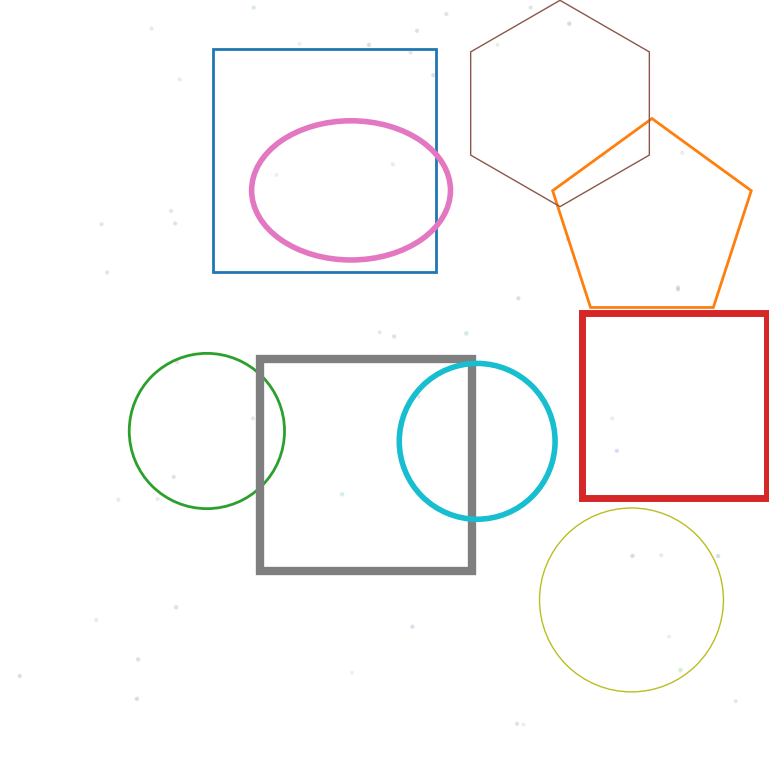[{"shape": "square", "thickness": 1, "radius": 0.72, "center": [0.421, 0.792]}, {"shape": "pentagon", "thickness": 1, "radius": 0.68, "center": [0.847, 0.71]}, {"shape": "circle", "thickness": 1, "radius": 0.5, "center": [0.269, 0.44]}, {"shape": "square", "thickness": 2.5, "radius": 0.6, "center": [0.876, 0.474]}, {"shape": "hexagon", "thickness": 0.5, "radius": 0.67, "center": [0.727, 0.866]}, {"shape": "oval", "thickness": 2, "radius": 0.65, "center": [0.456, 0.753]}, {"shape": "square", "thickness": 3, "radius": 0.69, "center": [0.475, 0.396]}, {"shape": "circle", "thickness": 0.5, "radius": 0.6, "center": [0.82, 0.221]}, {"shape": "circle", "thickness": 2, "radius": 0.51, "center": [0.62, 0.427]}]